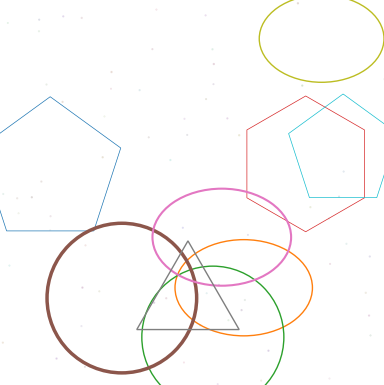[{"shape": "pentagon", "thickness": 0.5, "radius": 0.96, "center": [0.13, 0.556]}, {"shape": "oval", "thickness": 1, "radius": 0.89, "center": [0.633, 0.253]}, {"shape": "circle", "thickness": 1, "radius": 0.92, "center": [0.553, 0.124]}, {"shape": "hexagon", "thickness": 0.5, "radius": 0.88, "center": [0.794, 0.574]}, {"shape": "circle", "thickness": 2.5, "radius": 0.97, "center": [0.316, 0.226]}, {"shape": "oval", "thickness": 1.5, "radius": 0.9, "center": [0.576, 0.384]}, {"shape": "triangle", "thickness": 1, "radius": 0.77, "center": [0.488, 0.221]}, {"shape": "oval", "thickness": 1, "radius": 0.81, "center": [0.835, 0.9]}, {"shape": "pentagon", "thickness": 0.5, "radius": 0.74, "center": [0.891, 0.607]}]